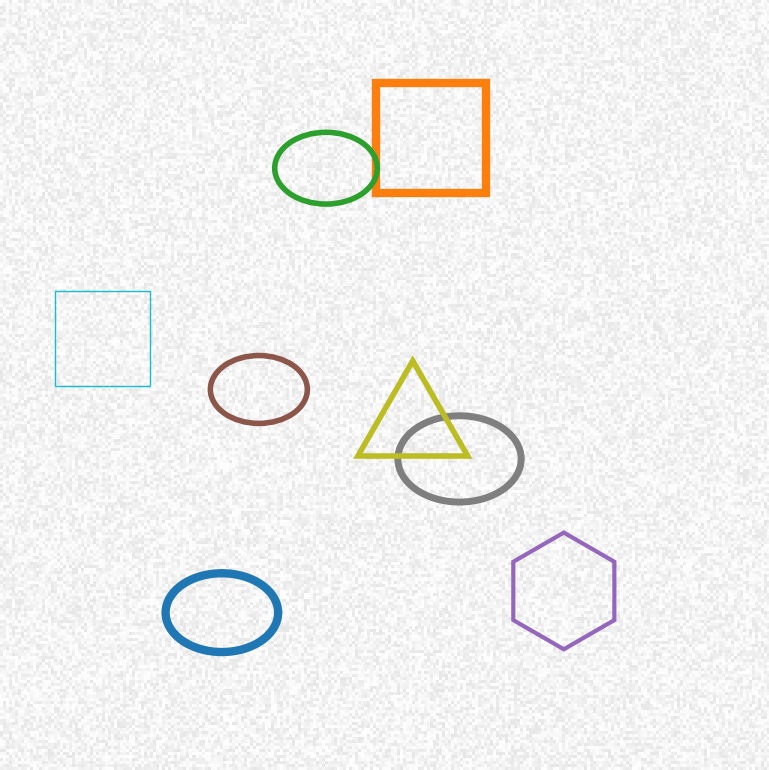[{"shape": "oval", "thickness": 3, "radius": 0.37, "center": [0.288, 0.204]}, {"shape": "square", "thickness": 3, "radius": 0.36, "center": [0.56, 0.821]}, {"shape": "oval", "thickness": 2, "radius": 0.33, "center": [0.423, 0.782]}, {"shape": "hexagon", "thickness": 1.5, "radius": 0.38, "center": [0.732, 0.233]}, {"shape": "oval", "thickness": 2, "radius": 0.31, "center": [0.336, 0.494]}, {"shape": "oval", "thickness": 2.5, "radius": 0.4, "center": [0.597, 0.404]}, {"shape": "triangle", "thickness": 2, "radius": 0.41, "center": [0.536, 0.449]}, {"shape": "square", "thickness": 0.5, "radius": 0.31, "center": [0.133, 0.56]}]